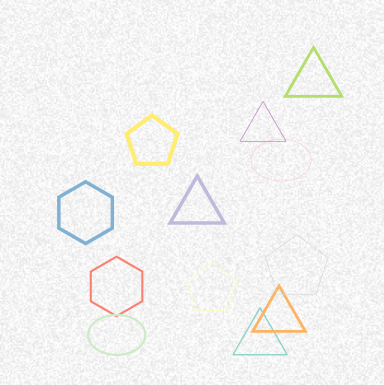[{"shape": "triangle", "thickness": 1, "radius": 0.41, "center": [0.676, 0.119]}, {"shape": "pentagon", "thickness": 0.5, "radius": 0.34, "center": [0.55, 0.25]}, {"shape": "triangle", "thickness": 2.5, "radius": 0.41, "center": [0.512, 0.461]}, {"shape": "hexagon", "thickness": 1.5, "radius": 0.39, "center": [0.303, 0.256]}, {"shape": "hexagon", "thickness": 2.5, "radius": 0.4, "center": [0.222, 0.448]}, {"shape": "triangle", "thickness": 2, "radius": 0.39, "center": [0.725, 0.179]}, {"shape": "triangle", "thickness": 2, "radius": 0.42, "center": [0.814, 0.792]}, {"shape": "oval", "thickness": 0.5, "radius": 0.39, "center": [0.73, 0.584]}, {"shape": "pentagon", "thickness": 0.5, "radius": 0.43, "center": [0.771, 0.305]}, {"shape": "triangle", "thickness": 0.5, "radius": 0.35, "center": [0.683, 0.668]}, {"shape": "oval", "thickness": 1.5, "radius": 0.37, "center": [0.303, 0.13]}, {"shape": "pentagon", "thickness": 3, "radius": 0.35, "center": [0.395, 0.631]}]